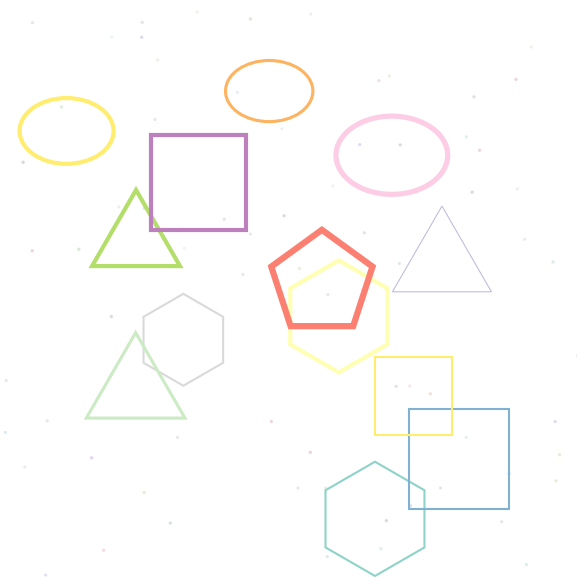[{"shape": "hexagon", "thickness": 1, "radius": 0.49, "center": [0.649, 0.101]}, {"shape": "hexagon", "thickness": 2, "radius": 0.49, "center": [0.587, 0.451]}, {"shape": "triangle", "thickness": 0.5, "radius": 0.49, "center": [0.765, 0.543]}, {"shape": "pentagon", "thickness": 3, "radius": 0.46, "center": [0.557, 0.509]}, {"shape": "square", "thickness": 1, "radius": 0.43, "center": [0.795, 0.204]}, {"shape": "oval", "thickness": 1.5, "radius": 0.38, "center": [0.466, 0.841]}, {"shape": "triangle", "thickness": 2, "radius": 0.44, "center": [0.236, 0.582]}, {"shape": "oval", "thickness": 2.5, "radius": 0.48, "center": [0.679, 0.73]}, {"shape": "hexagon", "thickness": 1, "radius": 0.4, "center": [0.317, 0.411]}, {"shape": "square", "thickness": 2, "radius": 0.41, "center": [0.344, 0.683]}, {"shape": "triangle", "thickness": 1.5, "radius": 0.49, "center": [0.235, 0.324]}, {"shape": "oval", "thickness": 2, "radius": 0.41, "center": [0.115, 0.772]}, {"shape": "square", "thickness": 1, "radius": 0.33, "center": [0.717, 0.313]}]